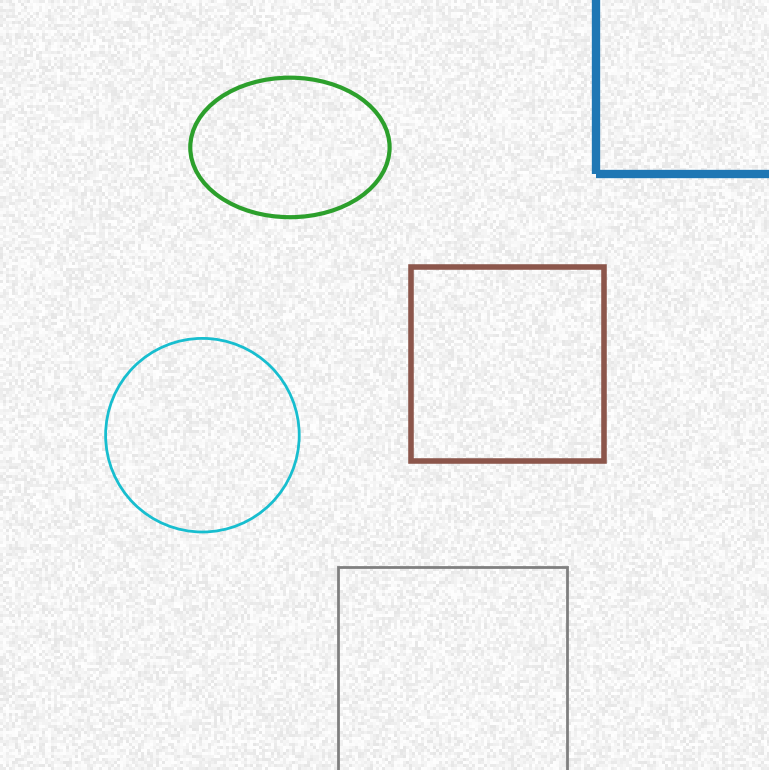[{"shape": "square", "thickness": 3, "radius": 0.58, "center": [0.889, 0.889]}, {"shape": "oval", "thickness": 1.5, "radius": 0.65, "center": [0.377, 0.809]}, {"shape": "square", "thickness": 2, "radius": 0.63, "center": [0.659, 0.527]}, {"shape": "square", "thickness": 1, "radius": 0.74, "center": [0.587, 0.115]}, {"shape": "circle", "thickness": 1, "radius": 0.63, "center": [0.263, 0.435]}]